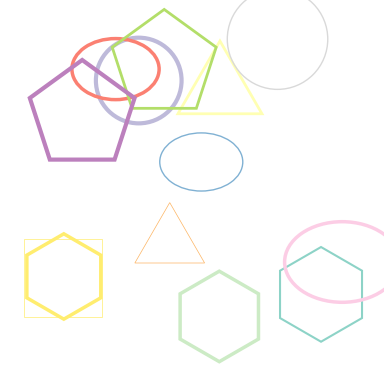[{"shape": "hexagon", "thickness": 1.5, "radius": 0.61, "center": [0.834, 0.235]}, {"shape": "triangle", "thickness": 2, "radius": 0.63, "center": [0.571, 0.768]}, {"shape": "circle", "thickness": 3, "radius": 0.56, "center": [0.36, 0.791]}, {"shape": "oval", "thickness": 2.5, "radius": 0.57, "center": [0.3, 0.82]}, {"shape": "oval", "thickness": 1, "radius": 0.54, "center": [0.523, 0.579]}, {"shape": "triangle", "thickness": 0.5, "radius": 0.52, "center": [0.441, 0.369]}, {"shape": "pentagon", "thickness": 2, "radius": 0.71, "center": [0.427, 0.833]}, {"shape": "oval", "thickness": 2.5, "radius": 0.75, "center": [0.889, 0.32]}, {"shape": "circle", "thickness": 1, "radius": 0.65, "center": [0.721, 0.898]}, {"shape": "pentagon", "thickness": 3, "radius": 0.72, "center": [0.213, 0.701]}, {"shape": "hexagon", "thickness": 2.5, "radius": 0.59, "center": [0.57, 0.178]}, {"shape": "square", "thickness": 0.5, "radius": 0.5, "center": [0.164, 0.278]}, {"shape": "hexagon", "thickness": 2.5, "radius": 0.55, "center": [0.166, 0.282]}]